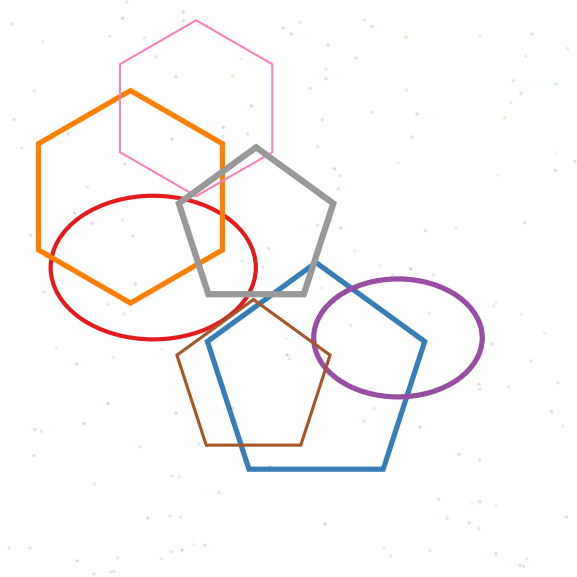[{"shape": "oval", "thickness": 2, "radius": 0.89, "center": [0.265, 0.536]}, {"shape": "pentagon", "thickness": 2.5, "radius": 0.99, "center": [0.547, 0.347]}, {"shape": "oval", "thickness": 2.5, "radius": 0.73, "center": [0.689, 0.414]}, {"shape": "hexagon", "thickness": 2.5, "radius": 0.92, "center": [0.226, 0.658]}, {"shape": "pentagon", "thickness": 1.5, "radius": 0.7, "center": [0.439, 0.341]}, {"shape": "hexagon", "thickness": 1, "radius": 0.76, "center": [0.34, 0.812]}, {"shape": "pentagon", "thickness": 3, "radius": 0.7, "center": [0.443, 0.603]}]